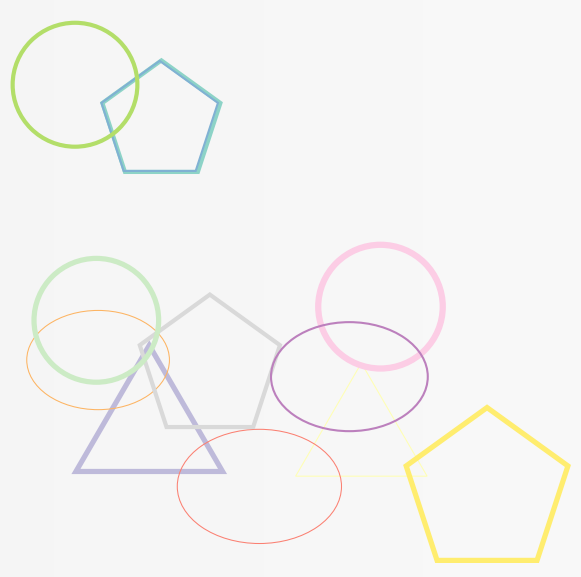[{"shape": "pentagon", "thickness": 2, "radius": 0.53, "center": [0.278, 0.788]}, {"shape": "triangle", "thickness": 0.5, "radius": 0.65, "center": [0.622, 0.24]}, {"shape": "triangle", "thickness": 2.5, "radius": 0.73, "center": [0.257, 0.256]}, {"shape": "oval", "thickness": 0.5, "radius": 0.71, "center": [0.446, 0.157]}, {"shape": "pentagon", "thickness": 1, "radius": 0.53, "center": [0.275, 0.788]}, {"shape": "oval", "thickness": 0.5, "radius": 0.61, "center": [0.169, 0.376]}, {"shape": "circle", "thickness": 2, "radius": 0.54, "center": [0.129, 0.852]}, {"shape": "circle", "thickness": 3, "radius": 0.54, "center": [0.655, 0.468]}, {"shape": "pentagon", "thickness": 2, "radius": 0.63, "center": [0.361, 0.362]}, {"shape": "oval", "thickness": 1, "radius": 0.67, "center": [0.601, 0.347]}, {"shape": "circle", "thickness": 2.5, "radius": 0.54, "center": [0.166, 0.444]}, {"shape": "pentagon", "thickness": 2.5, "radius": 0.73, "center": [0.838, 0.147]}]